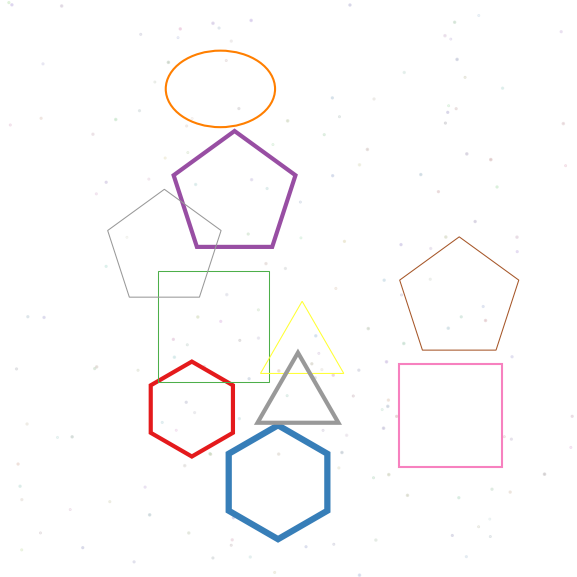[{"shape": "hexagon", "thickness": 2, "radius": 0.41, "center": [0.332, 0.291]}, {"shape": "hexagon", "thickness": 3, "radius": 0.49, "center": [0.481, 0.164]}, {"shape": "square", "thickness": 0.5, "radius": 0.48, "center": [0.37, 0.434]}, {"shape": "pentagon", "thickness": 2, "radius": 0.55, "center": [0.406, 0.661]}, {"shape": "oval", "thickness": 1, "radius": 0.47, "center": [0.382, 0.845]}, {"shape": "triangle", "thickness": 0.5, "radius": 0.42, "center": [0.523, 0.394]}, {"shape": "pentagon", "thickness": 0.5, "radius": 0.54, "center": [0.795, 0.481]}, {"shape": "square", "thickness": 1, "radius": 0.45, "center": [0.78, 0.28]}, {"shape": "pentagon", "thickness": 0.5, "radius": 0.52, "center": [0.285, 0.568]}, {"shape": "triangle", "thickness": 2, "radius": 0.4, "center": [0.516, 0.308]}]